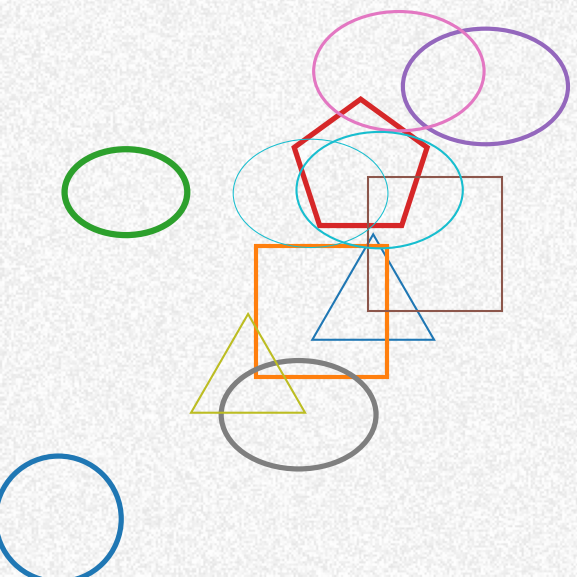[{"shape": "circle", "thickness": 2.5, "radius": 0.54, "center": [0.101, 0.101]}, {"shape": "triangle", "thickness": 1, "radius": 0.61, "center": [0.646, 0.472]}, {"shape": "square", "thickness": 2, "radius": 0.57, "center": [0.557, 0.459]}, {"shape": "oval", "thickness": 3, "radius": 0.53, "center": [0.218, 0.666]}, {"shape": "pentagon", "thickness": 2.5, "radius": 0.6, "center": [0.625, 0.706]}, {"shape": "oval", "thickness": 2, "radius": 0.71, "center": [0.841, 0.849]}, {"shape": "square", "thickness": 1, "radius": 0.58, "center": [0.753, 0.576]}, {"shape": "oval", "thickness": 1.5, "radius": 0.74, "center": [0.691, 0.876]}, {"shape": "oval", "thickness": 2.5, "radius": 0.67, "center": [0.517, 0.281]}, {"shape": "triangle", "thickness": 1, "radius": 0.57, "center": [0.43, 0.341]}, {"shape": "oval", "thickness": 0.5, "radius": 0.67, "center": [0.538, 0.664]}, {"shape": "oval", "thickness": 1, "radius": 0.72, "center": [0.657, 0.67]}]